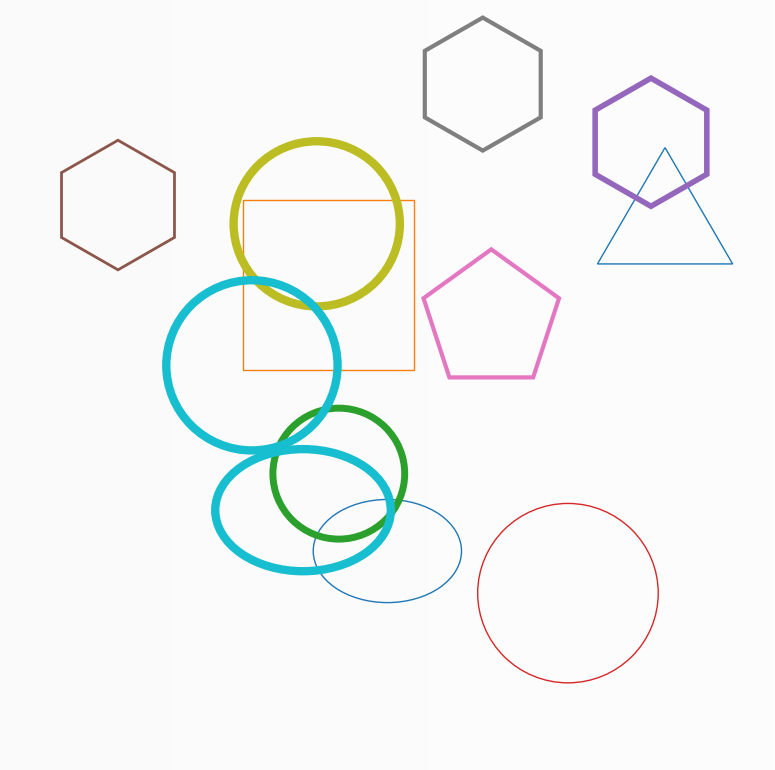[{"shape": "oval", "thickness": 0.5, "radius": 0.48, "center": [0.5, 0.284]}, {"shape": "triangle", "thickness": 0.5, "radius": 0.5, "center": [0.858, 0.708]}, {"shape": "square", "thickness": 0.5, "radius": 0.55, "center": [0.424, 0.63]}, {"shape": "circle", "thickness": 2.5, "radius": 0.43, "center": [0.437, 0.385]}, {"shape": "circle", "thickness": 0.5, "radius": 0.58, "center": [0.733, 0.23]}, {"shape": "hexagon", "thickness": 2, "radius": 0.42, "center": [0.84, 0.815]}, {"shape": "hexagon", "thickness": 1, "radius": 0.42, "center": [0.152, 0.734]}, {"shape": "pentagon", "thickness": 1.5, "radius": 0.46, "center": [0.634, 0.584]}, {"shape": "hexagon", "thickness": 1.5, "radius": 0.43, "center": [0.623, 0.891]}, {"shape": "circle", "thickness": 3, "radius": 0.54, "center": [0.409, 0.709]}, {"shape": "circle", "thickness": 3, "radius": 0.55, "center": [0.325, 0.526]}, {"shape": "oval", "thickness": 3, "radius": 0.57, "center": [0.391, 0.337]}]